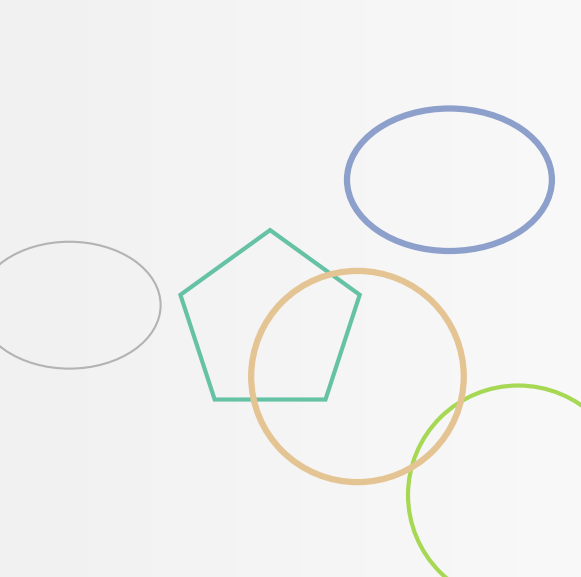[{"shape": "pentagon", "thickness": 2, "radius": 0.81, "center": [0.465, 0.439]}, {"shape": "oval", "thickness": 3, "radius": 0.88, "center": [0.773, 0.688]}, {"shape": "circle", "thickness": 2, "radius": 0.95, "center": [0.892, 0.142]}, {"shape": "circle", "thickness": 3, "radius": 0.91, "center": [0.615, 0.347]}, {"shape": "oval", "thickness": 1, "radius": 0.78, "center": [0.119, 0.471]}]